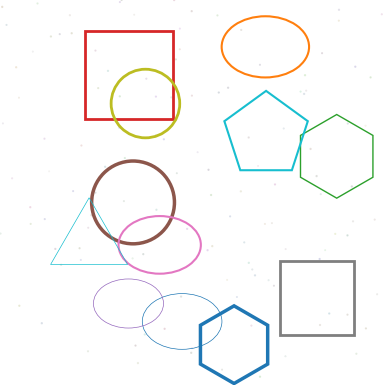[{"shape": "oval", "thickness": 0.5, "radius": 0.52, "center": [0.473, 0.165]}, {"shape": "hexagon", "thickness": 2.5, "radius": 0.5, "center": [0.608, 0.105]}, {"shape": "oval", "thickness": 1.5, "radius": 0.57, "center": [0.689, 0.878]}, {"shape": "hexagon", "thickness": 1, "radius": 0.54, "center": [0.875, 0.594]}, {"shape": "square", "thickness": 2, "radius": 0.57, "center": [0.336, 0.805]}, {"shape": "oval", "thickness": 0.5, "radius": 0.46, "center": [0.334, 0.212]}, {"shape": "circle", "thickness": 2.5, "radius": 0.54, "center": [0.346, 0.474]}, {"shape": "oval", "thickness": 1.5, "radius": 0.53, "center": [0.415, 0.364]}, {"shape": "square", "thickness": 2, "radius": 0.48, "center": [0.824, 0.227]}, {"shape": "circle", "thickness": 2, "radius": 0.45, "center": [0.378, 0.731]}, {"shape": "triangle", "thickness": 0.5, "radius": 0.58, "center": [0.231, 0.371]}, {"shape": "pentagon", "thickness": 1.5, "radius": 0.57, "center": [0.691, 0.65]}]